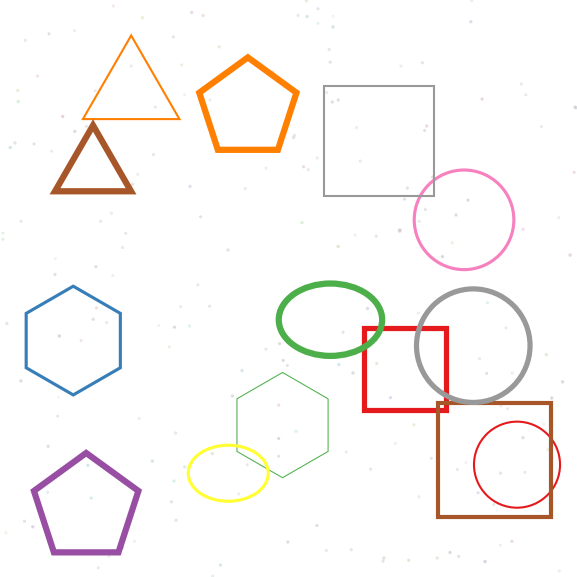[{"shape": "circle", "thickness": 1, "radius": 0.37, "center": [0.895, 0.195]}, {"shape": "square", "thickness": 2.5, "radius": 0.36, "center": [0.701, 0.36]}, {"shape": "hexagon", "thickness": 1.5, "radius": 0.47, "center": [0.127, 0.409]}, {"shape": "hexagon", "thickness": 0.5, "radius": 0.46, "center": [0.489, 0.263]}, {"shape": "oval", "thickness": 3, "radius": 0.45, "center": [0.572, 0.446]}, {"shape": "pentagon", "thickness": 3, "radius": 0.48, "center": [0.149, 0.12]}, {"shape": "triangle", "thickness": 1, "radius": 0.48, "center": [0.227, 0.841]}, {"shape": "pentagon", "thickness": 3, "radius": 0.44, "center": [0.429, 0.811]}, {"shape": "oval", "thickness": 1.5, "radius": 0.35, "center": [0.395, 0.18]}, {"shape": "triangle", "thickness": 3, "radius": 0.38, "center": [0.161, 0.706]}, {"shape": "square", "thickness": 2, "radius": 0.49, "center": [0.856, 0.202]}, {"shape": "circle", "thickness": 1.5, "radius": 0.43, "center": [0.804, 0.619]}, {"shape": "square", "thickness": 1, "radius": 0.48, "center": [0.657, 0.755]}, {"shape": "circle", "thickness": 2.5, "radius": 0.49, "center": [0.82, 0.401]}]